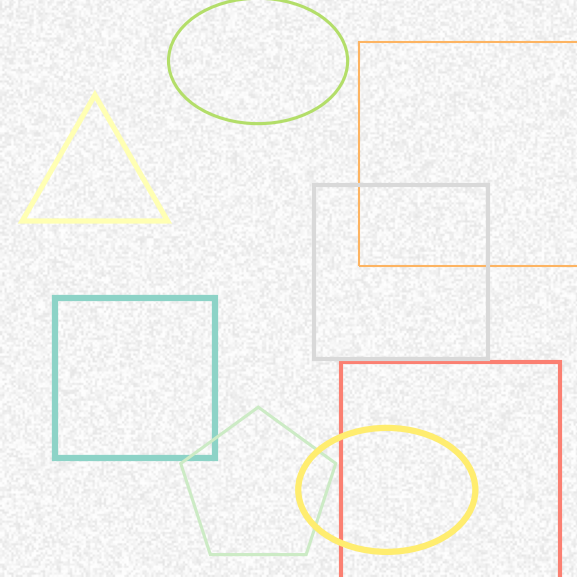[{"shape": "square", "thickness": 3, "radius": 0.69, "center": [0.234, 0.344]}, {"shape": "triangle", "thickness": 2.5, "radius": 0.73, "center": [0.164, 0.689]}, {"shape": "square", "thickness": 2, "radius": 0.94, "center": [0.78, 0.183]}, {"shape": "square", "thickness": 1, "radius": 0.97, "center": [0.815, 0.733]}, {"shape": "oval", "thickness": 1.5, "radius": 0.78, "center": [0.447, 0.894]}, {"shape": "square", "thickness": 2, "radius": 0.75, "center": [0.694, 0.528]}, {"shape": "pentagon", "thickness": 1.5, "radius": 0.71, "center": [0.447, 0.153]}, {"shape": "oval", "thickness": 3, "radius": 0.77, "center": [0.67, 0.151]}]